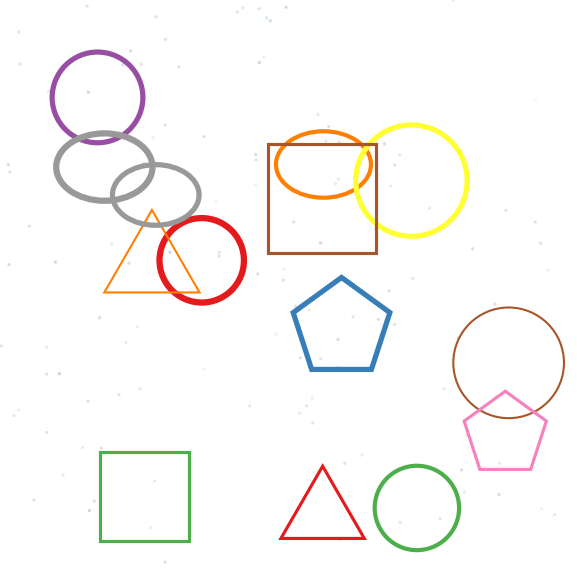[{"shape": "circle", "thickness": 3, "radius": 0.37, "center": [0.349, 0.548]}, {"shape": "triangle", "thickness": 1.5, "radius": 0.42, "center": [0.559, 0.108]}, {"shape": "pentagon", "thickness": 2.5, "radius": 0.44, "center": [0.591, 0.431]}, {"shape": "square", "thickness": 1.5, "radius": 0.38, "center": [0.25, 0.139]}, {"shape": "circle", "thickness": 2, "radius": 0.37, "center": [0.722, 0.12]}, {"shape": "circle", "thickness": 2.5, "radius": 0.39, "center": [0.169, 0.83]}, {"shape": "oval", "thickness": 2, "radius": 0.41, "center": [0.56, 0.714]}, {"shape": "triangle", "thickness": 1, "radius": 0.48, "center": [0.263, 0.54]}, {"shape": "circle", "thickness": 2.5, "radius": 0.48, "center": [0.712, 0.686]}, {"shape": "square", "thickness": 1.5, "radius": 0.47, "center": [0.557, 0.656]}, {"shape": "circle", "thickness": 1, "radius": 0.48, "center": [0.881, 0.371]}, {"shape": "pentagon", "thickness": 1.5, "radius": 0.37, "center": [0.875, 0.247]}, {"shape": "oval", "thickness": 2.5, "radius": 0.37, "center": [0.27, 0.662]}, {"shape": "oval", "thickness": 3, "radius": 0.42, "center": [0.181, 0.71]}]